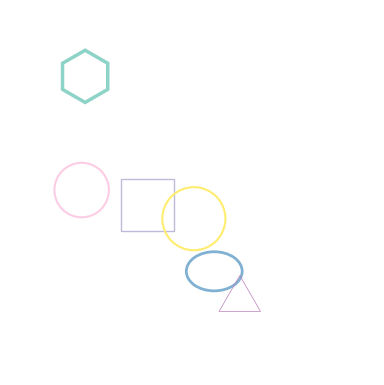[{"shape": "hexagon", "thickness": 2.5, "radius": 0.34, "center": [0.221, 0.802]}, {"shape": "square", "thickness": 1, "radius": 0.34, "center": [0.383, 0.468]}, {"shape": "oval", "thickness": 2, "radius": 0.36, "center": [0.556, 0.295]}, {"shape": "circle", "thickness": 1.5, "radius": 0.35, "center": [0.212, 0.506]}, {"shape": "triangle", "thickness": 0.5, "radius": 0.31, "center": [0.623, 0.222]}, {"shape": "circle", "thickness": 1.5, "radius": 0.41, "center": [0.504, 0.432]}]